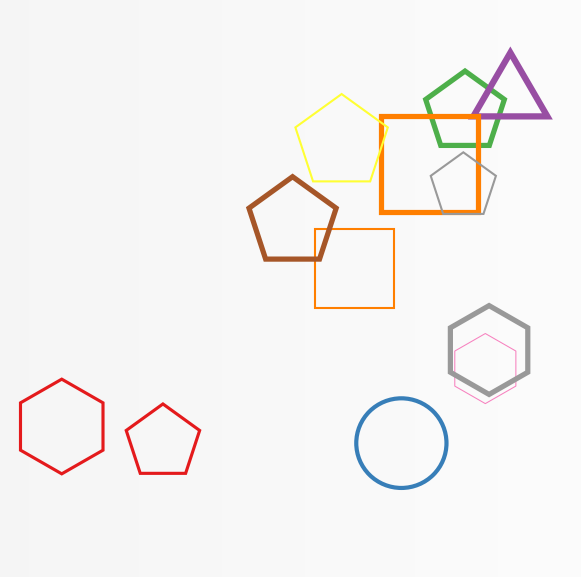[{"shape": "pentagon", "thickness": 1.5, "radius": 0.33, "center": [0.28, 0.233]}, {"shape": "hexagon", "thickness": 1.5, "radius": 0.41, "center": [0.106, 0.261]}, {"shape": "circle", "thickness": 2, "radius": 0.39, "center": [0.691, 0.232]}, {"shape": "pentagon", "thickness": 2.5, "radius": 0.36, "center": [0.8, 0.805]}, {"shape": "triangle", "thickness": 3, "radius": 0.37, "center": [0.878, 0.834]}, {"shape": "square", "thickness": 1, "radius": 0.34, "center": [0.61, 0.534]}, {"shape": "square", "thickness": 2.5, "radius": 0.42, "center": [0.739, 0.716]}, {"shape": "pentagon", "thickness": 1, "radius": 0.42, "center": [0.588, 0.753]}, {"shape": "pentagon", "thickness": 2.5, "radius": 0.39, "center": [0.503, 0.614]}, {"shape": "hexagon", "thickness": 0.5, "radius": 0.3, "center": [0.835, 0.361]}, {"shape": "pentagon", "thickness": 1, "radius": 0.29, "center": [0.797, 0.676]}, {"shape": "hexagon", "thickness": 2.5, "radius": 0.38, "center": [0.841, 0.393]}]